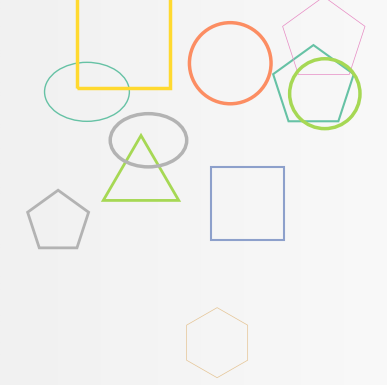[{"shape": "pentagon", "thickness": 1.5, "radius": 0.55, "center": [0.809, 0.774]}, {"shape": "oval", "thickness": 1, "radius": 0.55, "center": [0.224, 0.761]}, {"shape": "circle", "thickness": 2.5, "radius": 0.53, "center": [0.594, 0.836]}, {"shape": "square", "thickness": 1.5, "radius": 0.47, "center": [0.638, 0.472]}, {"shape": "pentagon", "thickness": 0.5, "radius": 0.56, "center": [0.836, 0.897]}, {"shape": "circle", "thickness": 2.5, "radius": 0.45, "center": [0.838, 0.757]}, {"shape": "triangle", "thickness": 2, "radius": 0.56, "center": [0.364, 0.536]}, {"shape": "square", "thickness": 2.5, "radius": 0.6, "center": [0.319, 0.892]}, {"shape": "hexagon", "thickness": 0.5, "radius": 0.46, "center": [0.56, 0.11]}, {"shape": "pentagon", "thickness": 2, "radius": 0.41, "center": [0.15, 0.423]}, {"shape": "oval", "thickness": 2.5, "radius": 0.49, "center": [0.383, 0.636]}]